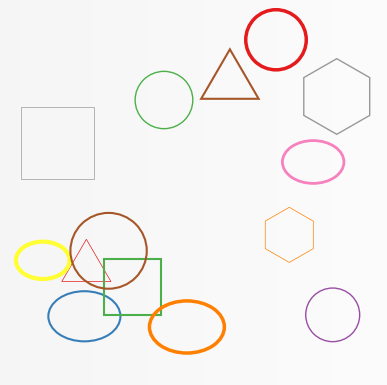[{"shape": "circle", "thickness": 2.5, "radius": 0.39, "center": [0.712, 0.897]}, {"shape": "triangle", "thickness": 0.5, "radius": 0.37, "center": [0.223, 0.305]}, {"shape": "oval", "thickness": 1.5, "radius": 0.47, "center": [0.218, 0.179]}, {"shape": "square", "thickness": 1.5, "radius": 0.36, "center": [0.342, 0.255]}, {"shape": "circle", "thickness": 1, "radius": 0.37, "center": [0.423, 0.74]}, {"shape": "circle", "thickness": 1, "radius": 0.35, "center": [0.859, 0.182]}, {"shape": "hexagon", "thickness": 0.5, "radius": 0.36, "center": [0.746, 0.39]}, {"shape": "oval", "thickness": 2.5, "radius": 0.48, "center": [0.482, 0.151]}, {"shape": "oval", "thickness": 3, "radius": 0.35, "center": [0.11, 0.324]}, {"shape": "circle", "thickness": 1.5, "radius": 0.49, "center": [0.28, 0.349]}, {"shape": "triangle", "thickness": 1.5, "radius": 0.43, "center": [0.593, 0.786]}, {"shape": "oval", "thickness": 2, "radius": 0.4, "center": [0.808, 0.579]}, {"shape": "square", "thickness": 0.5, "radius": 0.47, "center": [0.149, 0.629]}, {"shape": "hexagon", "thickness": 1, "radius": 0.49, "center": [0.869, 0.749]}]